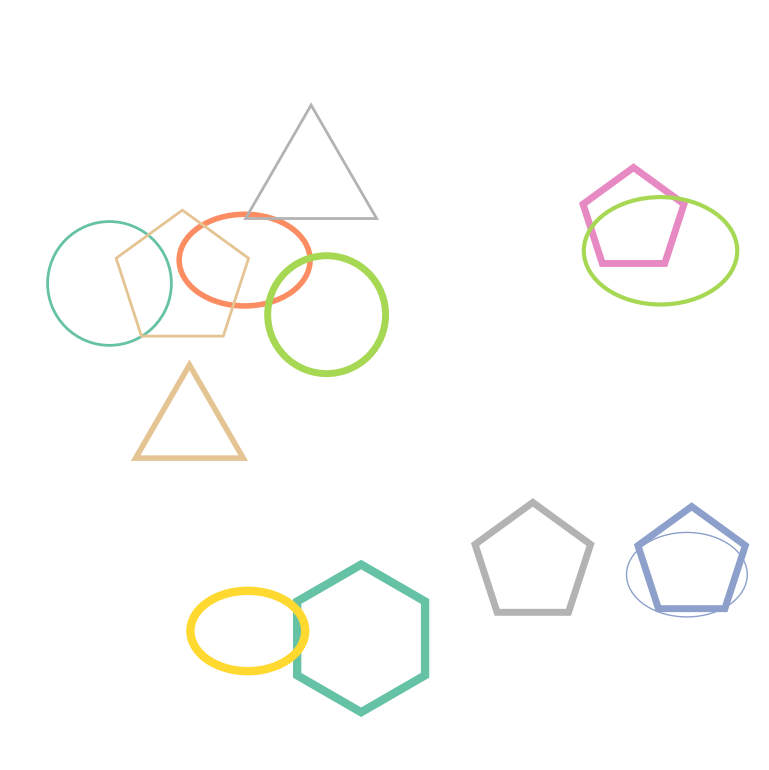[{"shape": "circle", "thickness": 1, "radius": 0.4, "center": [0.142, 0.632]}, {"shape": "hexagon", "thickness": 3, "radius": 0.48, "center": [0.469, 0.171]}, {"shape": "oval", "thickness": 2, "radius": 0.43, "center": [0.318, 0.662]}, {"shape": "pentagon", "thickness": 2.5, "radius": 0.37, "center": [0.898, 0.269]}, {"shape": "oval", "thickness": 0.5, "radius": 0.39, "center": [0.892, 0.254]}, {"shape": "pentagon", "thickness": 2.5, "radius": 0.34, "center": [0.823, 0.714]}, {"shape": "oval", "thickness": 1.5, "radius": 0.5, "center": [0.858, 0.674]}, {"shape": "circle", "thickness": 2.5, "radius": 0.38, "center": [0.424, 0.591]}, {"shape": "oval", "thickness": 3, "radius": 0.37, "center": [0.322, 0.181]}, {"shape": "pentagon", "thickness": 1, "radius": 0.45, "center": [0.237, 0.637]}, {"shape": "triangle", "thickness": 2, "radius": 0.4, "center": [0.246, 0.445]}, {"shape": "triangle", "thickness": 1, "radius": 0.49, "center": [0.404, 0.765]}, {"shape": "pentagon", "thickness": 2.5, "radius": 0.39, "center": [0.692, 0.269]}]